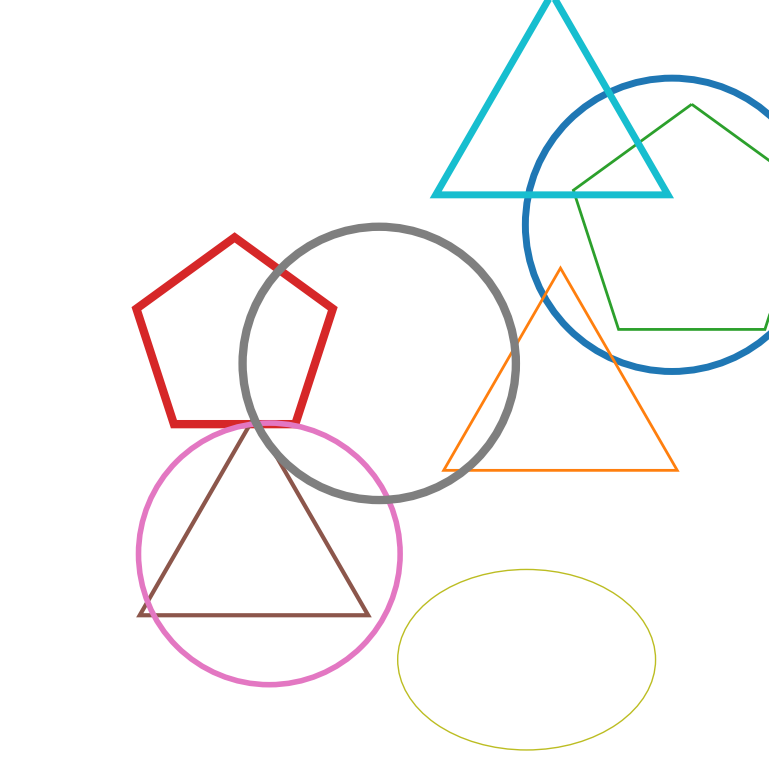[{"shape": "circle", "thickness": 2.5, "radius": 0.95, "center": [0.873, 0.708]}, {"shape": "triangle", "thickness": 1, "radius": 0.88, "center": [0.728, 0.477]}, {"shape": "pentagon", "thickness": 1, "radius": 0.81, "center": [0.898, 0.703]}, {"shape": "pentagon", "thickness": 3, "radius": 0.67, "center": [0.305, 0.558]}, {"shape": "triangle", "thickness": 1.5, "radius": 0.86, "center": [0.33, 0.287]}, {"shape": "circle", "thickness": 2, "radius": 0.85, "center": [0.35, 0.281]}, {"shape": "circle", "thickness": 3, "radius": 0.89, "center": [0.493, 0.528]}, {"shape": "oval", "thickness": 0.5, "radius": 0.84, "center": [0.684, 0.143]}, {"shape": "triangle", "thickness": 2.5, "radius": 0.87, "center": [0.717, 0.834]}]